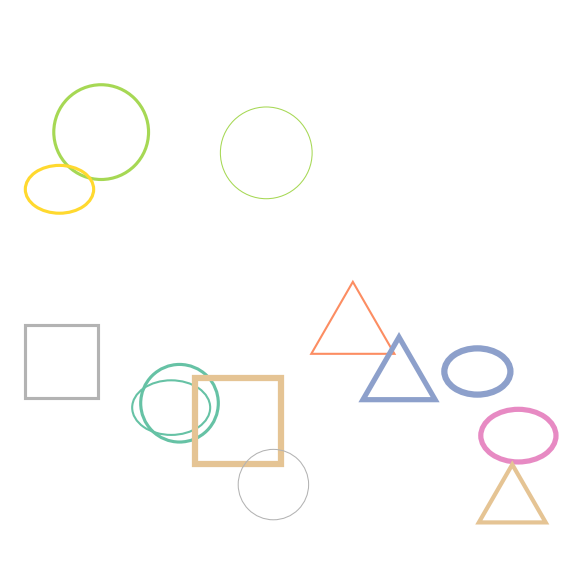[{"shape": "circle", "thickness": 1.5, "radius": 0.34, "center": [0.311, 0.301]}, {"shape": "oval", "thickness": 1, "radius": 0.34, "center": [0.296, 0.293]}, {"shape": "triangle", "thickness": 1, "radius": 0.42, "center": [0.611, 0.428]}, {"shape": "oval", "thickness": 3, "radius": 0.29, "center": [0.827, 0.356]}, {"shape": "triangle", "thickness": 2.5, "radius": 0.36, "center": [0.691, 0.343]}, {"shape": "oval", "thickness": 2.5, "radius": 0.33, "center": [0.898, 0.245]}, {"shape": "circle", "thickness": 1.5, "radius": 0.41, "center": [0.175, 0.77]}, {"shape": "circle", "thickness": 0.5, "radius": 0.4, "center": [0.461, 0.734]}, {"shape": "oval", "thickness": 1.5, "radius": 0.3, "center": [0.103, 0.671]}, {"shape": "square", "thickness": 3, "radius": 0.37, "center": [0.412, 0.27]}, {"shape": "triangle", "thickness": 2, "radius": 0.33, "center": [0.887, 0.128]}, {"shape": "circle", "thickness": 0.5, "radius": 0.3, "center": [0.473, 0.16]}, {"shape": "square", "thickness": 1.5, "radius": 0.31, "center": [0.106, 0.373]}]